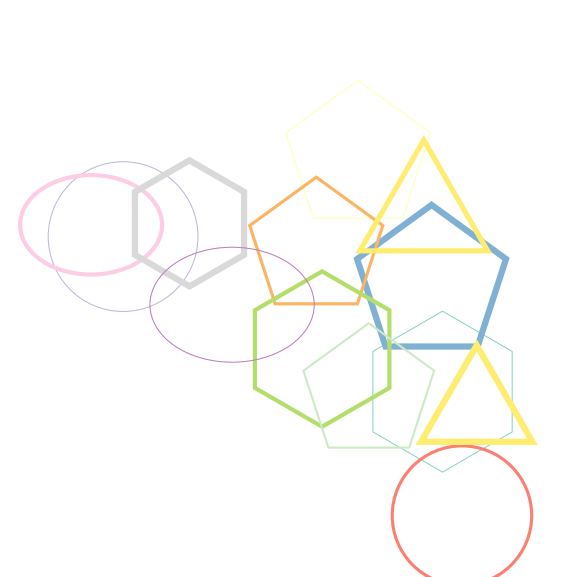[{"shape": "hexagon", "thickness": 0.5, "radius": 0.7, "center": [0.766, 0.321]}, {"shape": "pentagon", "thickness": 0.5, "radius": 0.66, "center": [0.62, 0.728]}, {"shape": "circle", "thickness": 0.5, "radius": 0.65, "center": [0.213, 0.589]}, {"shape": "circle", "thickness": 1.5, "radius": 0.6, "center": [0.8, 0.106]}, {"shape": "pentagon", "thickness": 3, "radius": 0.68, "center": [0.747, 0.509]}, {"shape": "pentagon", "thickness": 1.5, "radius": 0.61, "center": [0.548, 0.571]}, {"shape": "hexagon", "thickness": 2, "radius": 0.67, "center": [0.558, 0.395]}, {"shape": "oval", "thickness": 2, "radius": 0.61, "center": [0.158, 0.61]}, {"shape": "hexagon", "thickness": 3, "radius": 0.55, "center": [0.328, 0.612]}, {"shape": "oval", "thickness": 0.5, "radius": 0.71, "center": [0.402, 0.471]}, {"shape": "pentagon", "thickness": 1, "radius": 0.6, "center": [0.639, 0.32]}, {"shape": "triangle", "thickness": 2.5, "radius": 0.64, "center": [0.734, 0.629]}, {"shape": "triangle", "thickness": 3, "radius": 0.56, "center": [0.825, 0.29]}]